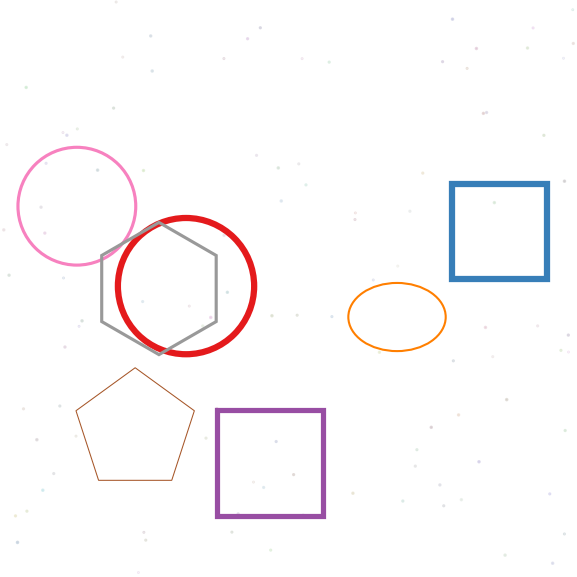[{"shape": "circle", "thickness": 3, "radius": 0.59, "center": [0.322, 0.504]}, {"shape": "square", "thickness": 3, "radius": 0.41, "center": [0.864, 0.598]}, {"shape": "square", "thickness": 2.5, "radius": 0.46, "center": [0.467, 0.197]}, {"shape": "oval", "thickness": 1, "radius": 0.42, "center": [0.687, 0.45]}, {"shape": "pentagon", "thickness": 0.5, "radius": 0.54, "center": [0.234, 0.255]}, {"shape": "circle", "thickness": 1.5, "radius": 0.51, "center": [0.133, 0.642]}, {"shape": "hexagon", "thickness": 1.5, "radius": 0.57, "center": [0.275, 0.5]}]